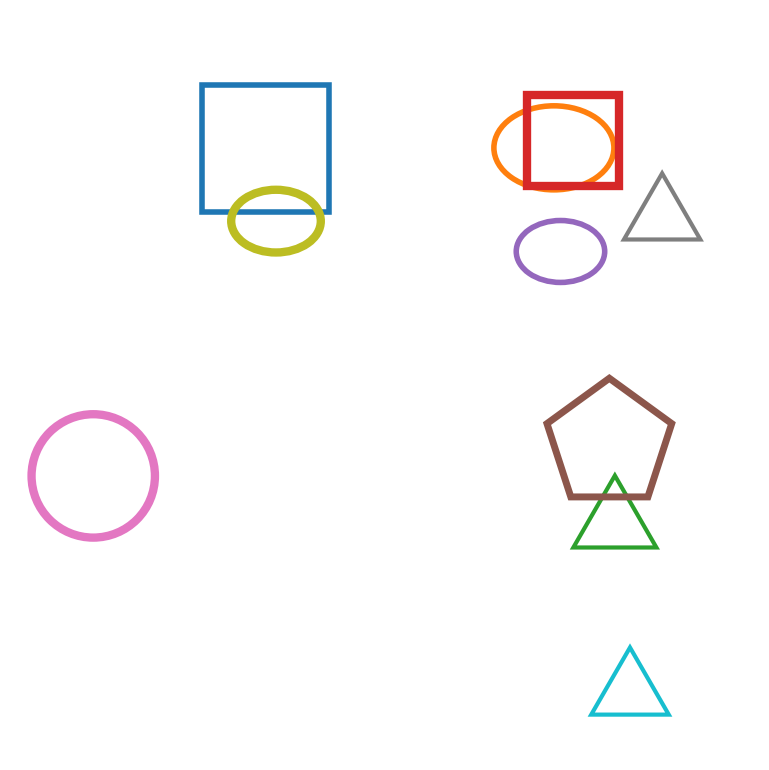[{"shape": "square", "thickness": 2, "radius": 0.41, "center": [0.345, 0.808]}, {"shape": "oval", "thickness": 2, "radius": 0.39, "center": [0.719, 0.808]}, {"shape": "triangle", "thickness": 1.5, "radius": 0.31, "center": [0.799, 0.32]}, {"shape": "square", "thickness": 3, "radius": 0.3, "center": [0.744, 0.817]}, {"shape": "oval", "thickness": 2, "radius": 0.29, "center": [0.728, 0.673]}, {"shape": "pentagon", "thickness": 2.5, "radius": 0.43, "center": [0.791, 0.424]}, {"shape": "circle", "thickness": 3, "radius": 0.4, "center": [0.121, 0.382]}, {"shape": "triangle", "thickness": 1.5, "radius": 0.29, "center": [0.86, 0.718]}, {"shape": "oval", "thickness": 3, "radius": 0.29, "center": [0.358, 0.713]}, {"shape": "triangle", "thickness": 1.5, "radius": 0.29, "center": [0.818, 0.101]}]